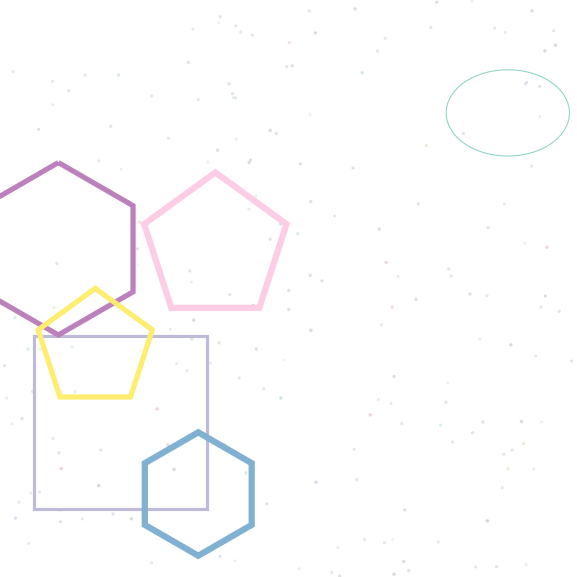[{"shape": "oval", "thickness": 0.5, "radius": 0.53, "center": [0.879, 0.804]}, {"shape": "square", "thickness": 1.5, "radius": 0.75, "center": [0.208, 0.268]}, {"shape": "hexagon", "thickness": 3, "radius": 0.53, "center": [0.343, 0.144]}, {"shape": "pentagon", "thickness": 3, "radius": 0.65, "center": [0.373, 0.571]}, {"shape": "hexagon", "thickness": 2.5, "radius": 0.75, "center": [0.101, 0.568]}, {"shape": "pentagon", "thickness": 2.5, "radius": 0.52, "center": [0.165, 0.396]}]